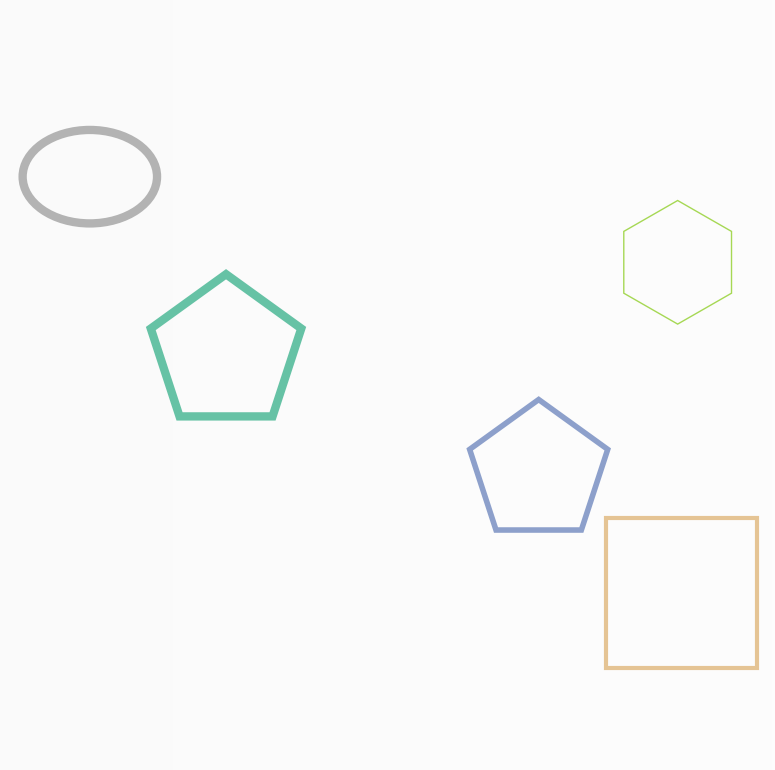[{"shape": "pentagon", "thickness": 3, "radius": 0.51, "center": [0.292, 0.542]}, {"shape": "pentagon", "thickness": 2, "radius": 0.47, "center": [0.695, 0.387]}, {"shape": "hexagon", "thickness": 0.5, "radius": 0.4, "center": [0.874, 0.659]}, {"shape": "square", "thickness": 1.5, "radius": 0.49, "center": [0.879, 0.23]}, {"shape": "oval", "thickness": 3, "radius": 0.43, "center": [0.116, 0.771]}]